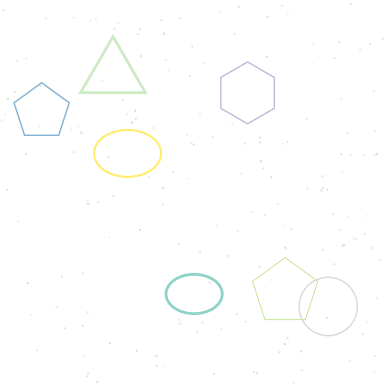[{"shape": "oval", "thickness": 2, "radius": 0.36, "center": [0.504, 0.236]}, {"shape": "hexagon", "thickness": 1, "radius": 0.4, "center": [0.643, 0.759]}, {"shape": "pentagon", "thickness": 1, "radius": 0.38, "center": [0.108, 0.71]}, {"shape": "pentagon", "thickness": 0.5, "radius": 0.45, "center": [0.741, 0.242]}, {"shape": "circle", "thickness": 1, "radius": 0.38, "center": [0.852, 0.204]}, {"shape": "triangle", "thickness": 2, "radius": 0.49, "center": [0.294, 0.808]}, {"shape": "oval", "thickness": 1.5, "radius": 0.44, "center": [0.331, 0.602]}]